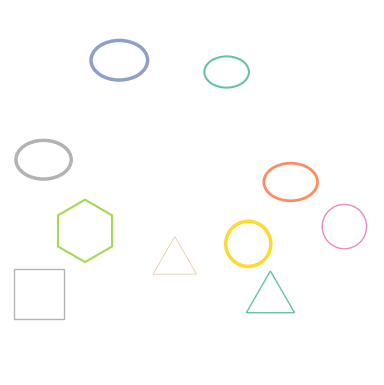[{"shape": "oval", "thickness": 1.5, "radius": 0.29, "center": [0.589, 0.813]}, {"shape": "triangle", "thickness": 1, "radius": 0.36, "center": [0.702, 0.224]}, {"shape": "oval", "thickness": 2, "radius": 0.35, "center": [0.755, 0.527]}, {"shape": "oval", "thickness": 2.5, "radius": 0.37, "center": [0.31, 0.844]}, {"shape": "circle", "thickness": 1, "radius": 0.29, "center": [0.895, 0.411]}, {"shape": "hexagon", "thickness": 1.5, "radius": 0.41, "center": [0.221, 0.4]}, {"shape": "circle", "thickness": 2.5, "radius": 0.29, "center": [0.645, 0.367]}, {"shape": "triangle", "thickness": 0.5, "radius": 0.33, "center": [0.454, 0.321]}, {"shape": "square", "thickness": 1, "radius": 0.33, "center": [0.101, 0.237]}, {"shape": "oval", "thickness": 2.5, "radius": 0.36, "center": [0.113, 0.585]}]